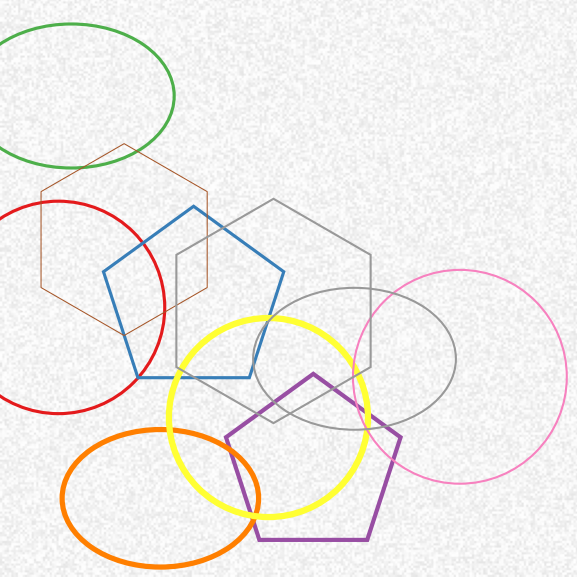[{"shape": "circle", "thickness": 1.5, "radius": 0.92, "center": [0.101, 0.467]}, {"shape": "pentagon", "thickness": 1.5, "radius": 0.82, "center": [0.335, 0.478]}, {"shape": "oval", "thickness": 1.5, "radius": 0.89, "center": [0.124, 0.833]}, {"shape": "pentagon", "thickness": 2, "radius": 0.79, "center": [0.542, 0.193]}, {"shape": "oval", "thickness": 2.5, "radius": 0.85, "center": [0.278, 0.136]}, {"shape": "circle", "thickness": 3, "radius": 0.86, "center": [0.465, 0.276]}, {"shape": "hexagon", "thickness": 0.5, "radius": 0.83, "center": [0.215, 0.584]}, {"shape": "circle", "thickness": 1, "radius": 0.93, "center": [0.796, 0.347]}, {"shape": "oval", "thickness": 1, "radius": 0.88, "center": [0.614, 0.378]}, {"shape": "hexagon", "thickness": 1, "radius": 0.97, "center": [0.474, 0.461]}]